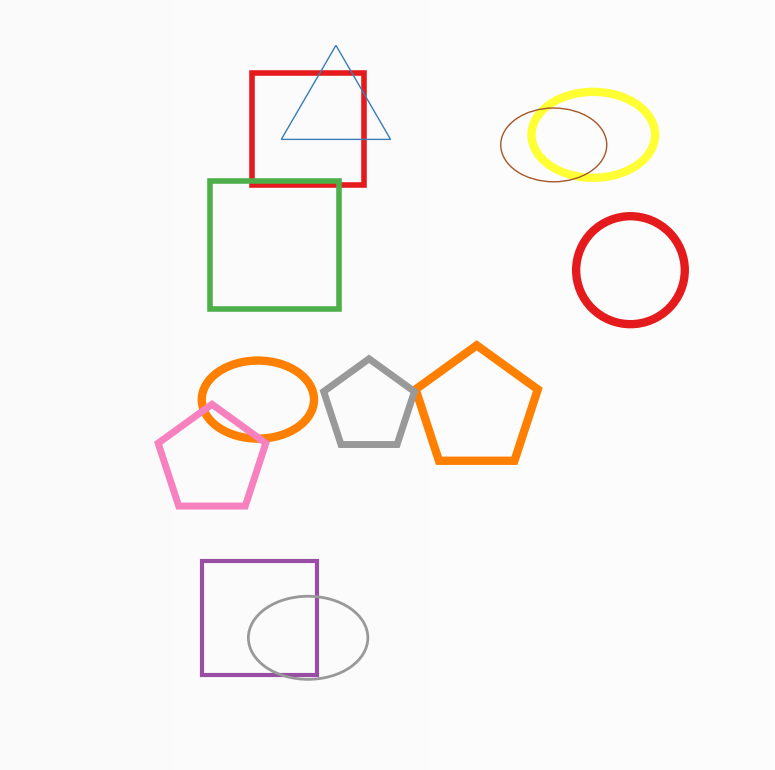[{"shape": "circle", "thickness": 3, "radius": 0.35, "center": [0.814, 0.649]}, {"shape": "square", "thickness": 2, "radius": 0.36, "center": [0.397, 0.833]}, {"shape": "triangle", "thickness": 0.5, "radius": 0.41, "center": [0.433, 0.86]}, {"shape": "square", "thickness": 2, "radius": 0.41, "center": [0.354, 0.681]}, {"shape": "square", "thickness": 1.5, "radius": 0.37, "center": [0.335, 0.197]}, {"shape": "oval", "thickness": 3, "radius": 0.36, "center": [0.333, 0.481]}, {"shape": "pentagon", "thickness": 3, "radius": 0.41, "center": [0.615, 0.469]}, {"shape": "oval", "thickness": 3, "radius": 0.4, "center": [0.766, 0.825]}, {"shape": "oval", "thickness": 0.5, "radius": 0.34, "center": [0.715, 0.812]}, {"shape": "pentagon", "thickness": 2.5, "radius": 0.37, "center": [0.274, 0.402]}, {"shape": "oval", "thickness": 1, "radius": 0.39, "center": [0.398, 0.172]}, {"shape": "pentagon", "thickness": 2.5, "radius": 0.31, "center": [0.476, 0.472]}]